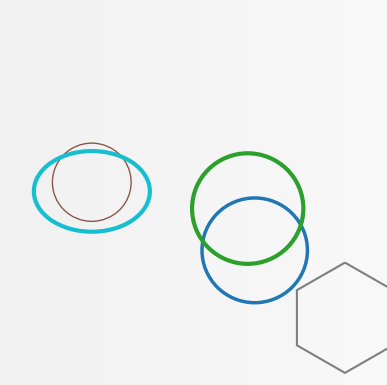[{"shape": "circle", "thickness": 2.5, "radius": 0.68, "center": [0.657, 0.35]}, {"shape": "circle", "thickness": 3, "radius": 0.72, "center": [0.639, 0.458]}, {"shape": "circle", "thickness": 1, "radius": 0.51, "center": [0.237, 0.527]}, {"shape": "hexagon", "thickness": 1.5, "radius": 0.72, "center": [0.89, 0.175]}, {"shape": "oval", "thickness": 3, "radius": 0.75, "center": [0.237, 0.503]}]